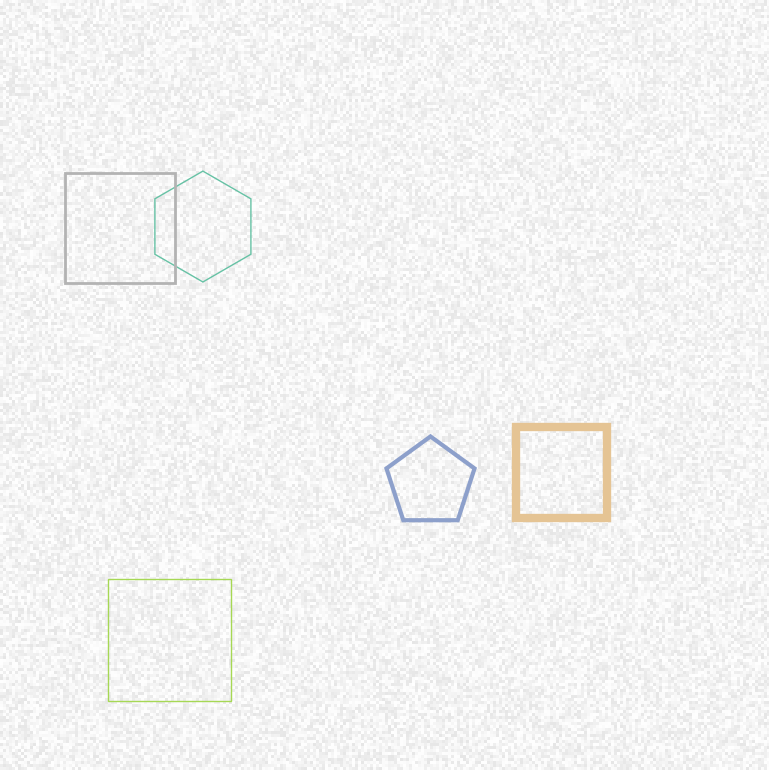[{"shape": "hexagon", "thickness": 0.5, "radius": 0.36, "center": [0.264, 0.706]}, {"shape": "pentagon", "thickness": 1.5, "radius": 0.3, "center": [0.559, 0.373]}, {"shape": "square", "thickness": 0.5, "radius": 0.4, "center": [0.22, 0.169]}, {"shape": "square", "thickness": 3, "radius": 0.3, "center": [0.73, 0.386]}, {"shape": "square", "thickness": 1, "radius": 0.36, "center": [0.156, 0.704]}]